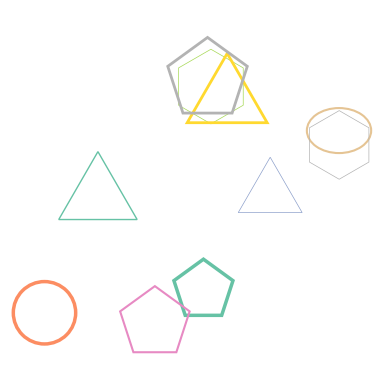[{"shape": "pentagon", "thickness": 2.5, "radius": 0.4, "center": [0.528, 0.246]}, {"shape": "triangle", "thickness": 1, "radius": 0.59, "center": [0.254, 0.489]}, {"shape": "circle", "thickness": 2.5, "radius": 0.41, "center": [0.116, 0.188]}, {"shape": "triangle", "thickness": 0.5, "radius": 0.48, "center": [0.702, 0.496]}, {"shape": "pentagon", "thickness": 1.5, "radius": 0.47, "center": [0.402, 0.162]}, {"shape": "hexagon", "thickness": 0.5, "radius": 0.48, "center": [0.548, 0.775]}, {"shape": "triangle", "thickness": 2, "radius": 0.6, "center": [0.59, 0.741]}, {"shape": "oval", "thickness": 1.5, "radius": 0.42, "center": [0.881, 0.661]}, {"shape": "pentagon", "thickness": 2, "radius": 0.54, "center": [0.539, 0.794]}, {"shape": "hexagon", "thickness": 0.5, "radius": 0.45, "center": [0.881, 0.624]}]